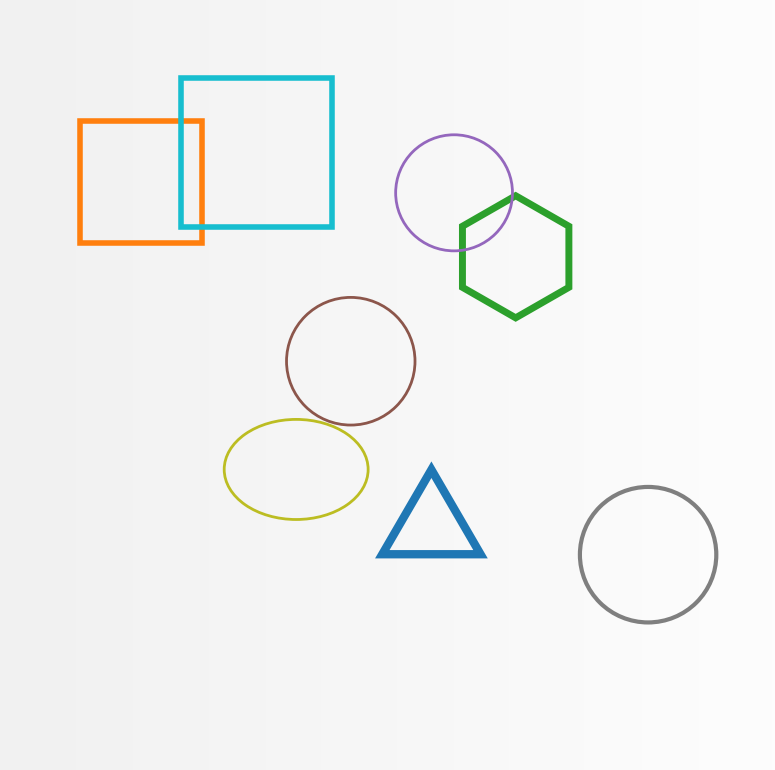[{"shape": "triangle", "thickness": 3, "radius": 0.37, "center": [0.557, 0.317]}, {"shape": "square", "thickness": 2, "radius": 0.39, "center": [0.182, 0.763]}, {"shape": "hexagon", "thickness": 2.5, "radius": 0.4, "center": [0.665, 0.667]}, {"shape": "circle", "thickness": 1, "radius": 0.38, "center": [0.586, 0.75]}, {"shape": "circle", "thickness": 1, "radius": 0.41, "center": [0.453, 0.531]}, {"shape": "circle", "thickness": 1.5, "radius": 0.44, "center": [0.836, 0.28]}, {"shape": "oval", "thickness": 1, "radius": 0.46, "center": [0.382, 0.39]}, {"shape": "square", "thickness": 2, "radius": 0.48, "center": [0.331, 0.802]}]